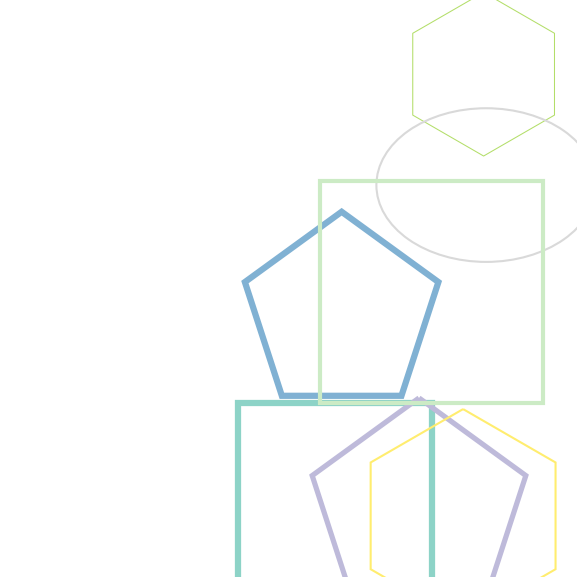[{"shape": "square", "thickness": 3, "radius": 0.84, "center": [0.58, 0.133]}, {"shape": "pentagon", "thickness": 2.5, "radius": 0.97, "center": [0.726, 0.116]}, {"shape": "pentagon", "thickness": 3, "radius": 0.88, "center": [0.592, 0.456]}, {"shape": "hexagon", "thickness": 0.5, "radius": 0.71, "center": [0.837, 0.871]}, {"shape": "oval", "thickness": 1, "radius": 0.95, "center": [0.842, 0.679]}, {"shape": "square", "thickness": 2, "radius": 0.96, "center": [0.747, 0.494]}, {"shape": "hexagon", "thickness": 1, "radius": 0.92, "center": [0.802, 0.106]}]